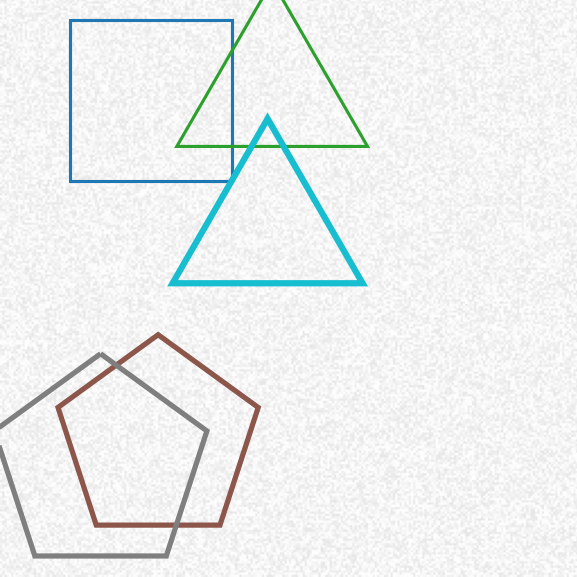[{"shape": "square", "thickness": 1.5, "radius": 0.7, "center": [0.262, 0.825]}, {"shape": "triangle", "thickness": 1.5, "radius": 0.95, "center": [0.471, 0.841]}, {"shape": "pentagon", "thickness": 2.5, "radius": 0.91, "center": [0.274, 0.237]}, {"shape": "pentagon", "thickness": 2.5, "radius": 0.97, "center": [0.174, 0.193]}, {"shape": "triangle", "thickness": 3, "radius": 0.95, "center": [0.463, 0.604]}]